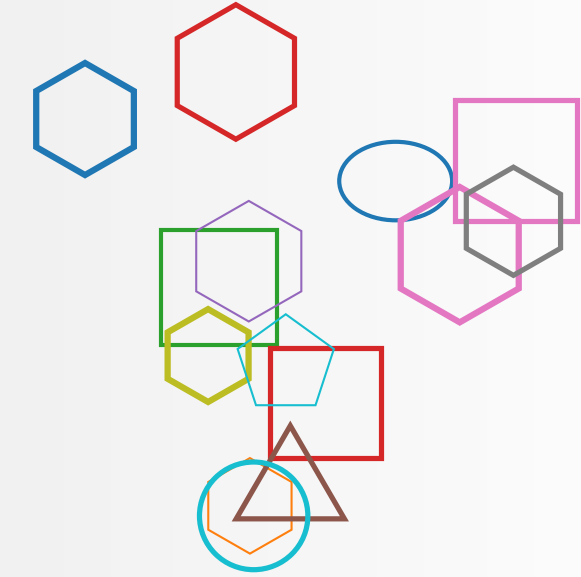[{"shape": "hexagon", "thickness": 3, "radius": 0.48, "center": [0.146, 0.793]}, {"shape": "oval", "thickness": 2, "radius": 0.49, "center": [0.681, 0.686]}, {"shape": "hexagon", "thickness": 1, "radius": 0.41, "center": [0.43, 0.123]}, {"shape": "square", "thickness": 2, "radius": 0.5, "center": [0.377, 0.502]}, {"shape": "square", "thickness": 2.5, "radius": 0.48, "center": [0.56, 0.302]}, {"shape": "hexagon", "thickness": 2.5, "radius": 0.58, "center": [0.406, 0.875]}, {"shape": "hexagon", "thickness": 1, "radius": 0.52, "center": [0.428, 0.547]}, {"shape": "triangle", "thickness": 2.5, "radius": 0.54, "center": [0.499, 0.154]}, {"shape": "hexagon", "thickness": 3, "radius": 0.59, "center": [0.791, 0.558]}, {"shape": "square", "thickness": 2.5, "radius": 0.52, "center": [0.888, 0.722]}, {"shape": "hexagon", "thickness": 2.5, "radius": 0.47, "center": [0.883, 0.616]}, {"shape": "hexagon", "thickness": 3, "radius": 0.4, "center": [0.358, 0.383]}, {"shape": "pentagon", "thickness": 1, "radius": 0.44, "center": [0.492, 0.368]}, {"shape": "circle", "thickness": 2.5, "radius": 0.47, "center": [0.436, 0.106]}]